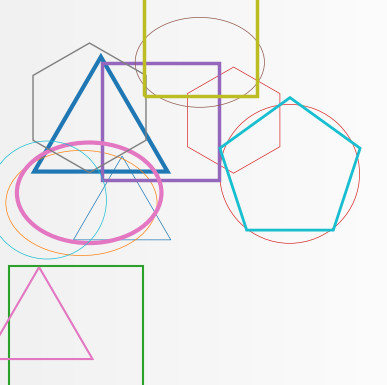[{"shape": "triangle", "thickness": 3, "radius": 0.99, "center": [0.26, 0.654]}, {"shape": "triangle", "thickness": 0.5, "radius": 0.73, "center": [0.315, 0.45]}, {"shape": "oval", "thickness": 0.5, "radius": 0.98, "center": [0.21, 0.473]}, {"shape": "square", "thickness": 1.5, "radius": 0.87, "center": [0.196, 0.135]}, {"shape": "circle", "thickness": 0.5, "radius": 0.9, "center": [0.747, 0.548]}, {"shape": "hexagon", "thickness": 0.5, "radius": 0.69, "center": [0.603, 0.688]}, {"shape": "square", "thickness": 2.5, "radius": 0.76, "center": [0.415, 0.685]}, {"shape": "oval", "thickness": 0.5, "radius": 0.83, "center": [0.516, 0.838]}, {"shape": "triangle", "thickness": 1.5, "radius": 0.8, "center": [0.101, 0.147]}, {"shape": "oval", "thickness": 3, "radius": 0.93, "center": [0.23, 0.499]}, {"shape": "hexagon", "thickness": 1, "radius": 0.84, "center": [0.231, 0.72]}, {"shape": "square", "thickness": 2.5, "radius": 0.73, "center": [0.518, 0.897]}, {"shape": "pentagon", "thickness": 2, "radius": 0.95, "center": [0.748, 0.556]}, {"shape": "circle", "thickness": 0.5, "radius": 0.77, "center": [0.121, 0.48]}]